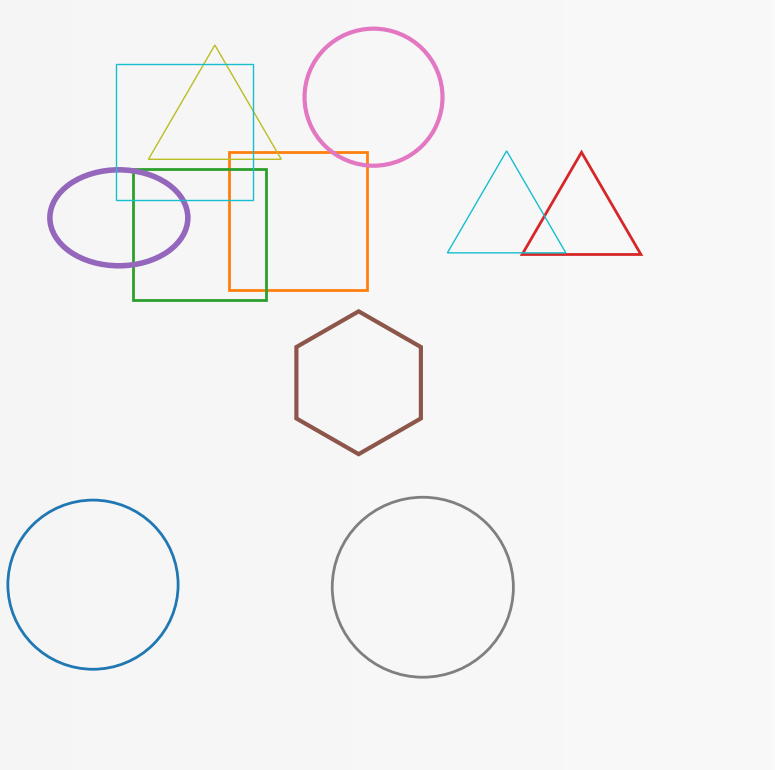[{"shape": "circle", "thickness": 1, "radius": 0.55, "center": [0.12, 0.241]}, {"shape": "square", "thickness": 1, "radius": 0.45, "center": [0.385, 0.713]}, {"shape": "square", "thickness": 1, "radius": 0.43, "center": [0.258, 0.696]}, {"shape": "triangle", "thickness": 1, "radius": 0.44, "center": [0.75, 0.714]}, {"shape": "oval", "thickness": 2, "radius": 0.45, "center": [0.153, 0.717]}, {"shape": "hexagon", "thickness": 1.5, "radius": 0.46, "center": [0.463, 0.503]}, {"shape": "circle", "thickness": 1.5, "radius": 0.44, "center": [0.482, 0.874]}, {"shape": "circle", "thickness": 1, "radius": 0.58, "center": [0.546, 0.237]}, {"shape": "triangle", "thickness": 0.5, "radius": 0.49, "center": [0.277, 0.843]}, {"shape": "square", "thickness": 0.5, "radius": 0.44, "center": [0.238, 0.828]}, {"shape": "triangle", "thickness": 0.5, "radius": 0.44, "center": [0.654, 0.716]}]